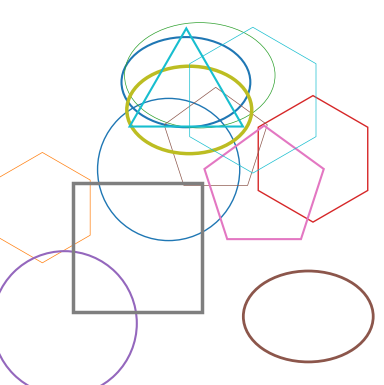[{"shape": "circle", "thickness": 1, "radius": 0.92, "center": [0.438, 0.56]}, {"shape": "oval", "thickness": 1.5, "radius": 0.84, "center": [0.483, 0.787]}, {"shape": "hexagon", "thickness": 0.5, "radius": 0.72, "center": [0.11, 0.461]}, {"shape": "oval", "thickness": 0.5, "radius": 0.98, "center": [0.519, 0.804]}, {"shape": "hexagon", "thickness": 1, "radius": 0.82, "center": [0.813, 0.587]}, {"shape": "circle", "thickness": 1.5, "radius": 0.94, "center": [0.168, 0.16]}, {"shape": "oval", "thickness": 2, "radius": 0.84, "center": [0.801, 0.178]}, {"shape": "pentagon", "thickness": 0.5, "radius": 0.7, "center": [0.56, 0.632]}, {"shape": "pentagon", "thickness": 1.5, "radius": 0.81, "center": [0.686, 0.511]}, {"shape": "square", "thickness": 2.5, "radius": 0.83, "center": [0.357, 0.357]}, {"shape": "oval", "thickness": 2.5, "radius": 0.81, "center": [0.492, 0.714]}, {"shape": "triangle", "thickness": 1.5, "radius": 0.85, "center": [0.484, 0.756]}, {"shape": "hexagon", "thickness": 0.5, "radius": 0.95, "center": [0.657, 0.74]}]